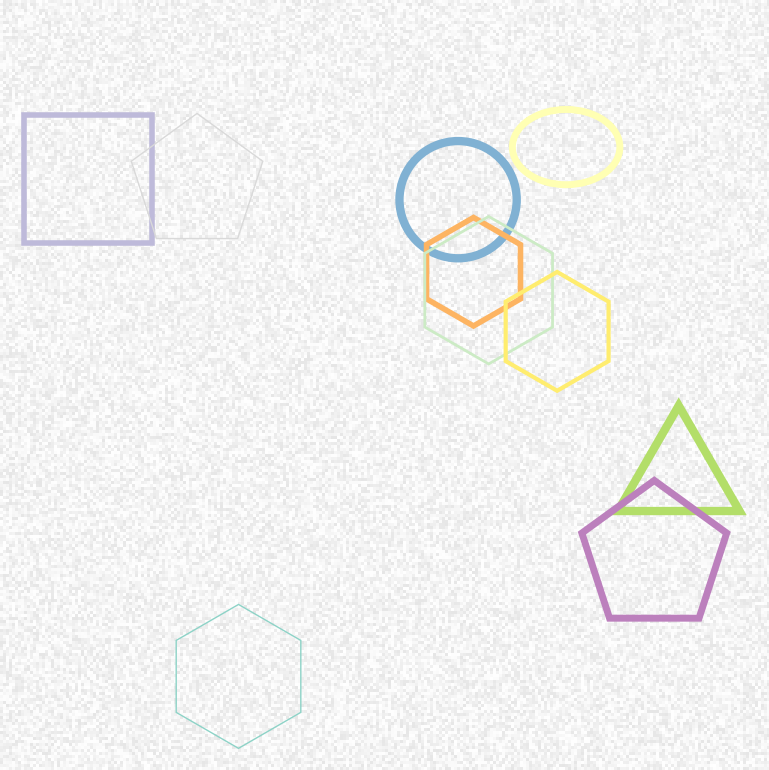[{"shape": "hexagon", "thickness": 0.5, "radius": 0.47, "center": [0.31, 0.122]}, {"shape": "oval", "thickness": 2.5, "radius": 0.35, "center": [0.735, 0.809]}, {"shape": "square", "thickness": 2, "radius": 0.41, "center": [0.115, 0.767]}, {"shape": "circle", "thickness": 3, "radius": 0.38, "center": [0.595, 0.741]}, {"shape": "hexagon", "thickness": 2, "radius": 0.35, "center": [0.615, 0.647]}, {"shape": "triangle", "thickness": 3, "radius": 0.46, "center": [0.881, 0.382]}, {"shape": "pentagon", "thickness": 0.5, "radius": 0.45, "center": [0.256, 0.763]}, {"shape": "pentagon", "thickness": 2.5, "radius": 0.49, "center": [0.85, 0.277]}, {"shape": "hexagon", "thickness": 1, "radius": 0.48, "center": [0.635, 0.623]}, {"shape": "hexagon", "thickness": 1.5, "radius": 0.39, "center": [0.724, 0.57]}]